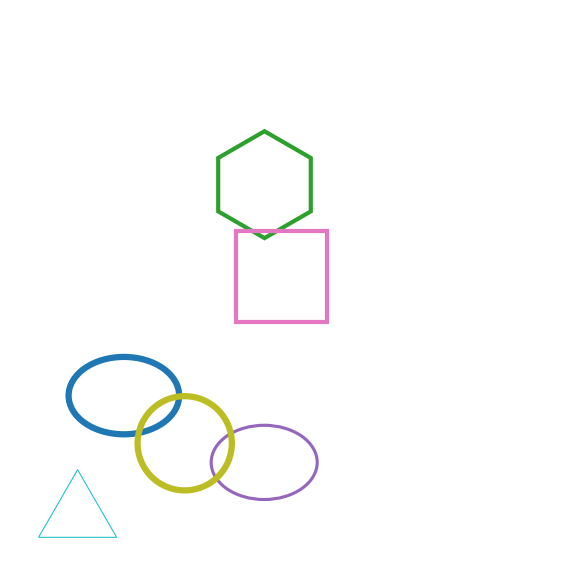[{"shape": "oval", "thickness": 3, "radius": 0.48, "center": [0.214, 0.314]}, {"shape": "hexagon", "thickness": 2, "radius": 0.46, "center": [0.458, 0.679]}, {"shape": "oval", "thickness": 1.5, "radius": 0.46, "center": [0.457, 0.198]}, {"shape": "square", "thickness": 2, "radius": 0.39, "center": [0.487, 0.521]}, {"shape": "circle", "thickness": 3, "radius": 0.41, "center": [0.32, 0.232]}, {"shape": "triangle", "thickness": 0.5, "radius": 0.39, "center": [0.134, 0.108]}]